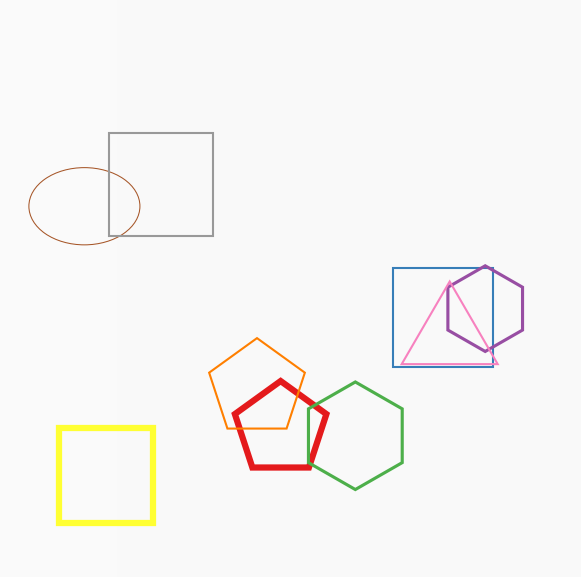[{"shape": "pentagon", "thickness": 3, "radius": 0.41, "center": [0.483, 0.257]}, {"shape": "square", "thickness": 1, "radius": 0.43, "center": [0.763, 0.45]}, {"shape": "hexagon", "thickness": 1.5, "radius": 0.47, "center": [0.611, 0.245]}, {"shape": "hexagon", "thickness": 1.5, "radius": 0.37, "center": [0.835, 0.465]}, {"shape": "pentagon", "thickness": 1, "radius": 0.43, "center": [0.442, 0.327]}, {"shape": "square", "thickness": 3, "radius": 0.41, "center": [0.182, 0.176]}, {"shape": "oval", "thickness": 0.5, "radius": 0.48, "center": [0.145, 0.642]}, {"shape": "triangle", "thickness": 1, "radius": 0.48, "center": [0.774, 0.416]}, {"shape": "square", "thickness": 1, "radius": 0.45, "center": [0.277, 0.68]}]